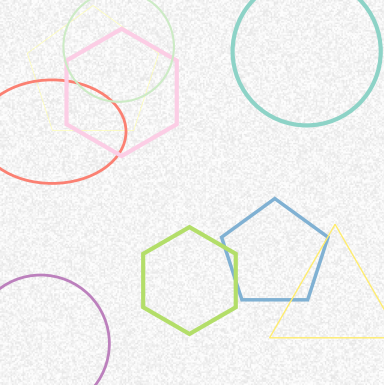[{"shape": "circle", "thickness": 3, "radius": 0.96, "center": [0.797, 0.867]}, {"shape": "pentagon", "thickness": 0.5, "radius": 0.9, "center": [0.242, 0.806]}, {"shape": "oval", "thickness": 2, "radius": 0.96, "center": [0.135, 0.658]}, {"shape": "pentagon", "thickness": 2.5, "radius": 0.73, "center": [0.714, 0.339]}, {"shape": "hexagon", "thickness": 3, "radius": 0.69, "center": [0.492, 0.271]}, {"shape": "hexagon", "thickness": 3, "radius": 0.83, "center": [0.316, 0.76]}, {"shape": "circle", "thickness": 2, "radius": 0.89, "center": [0.106, 0.107]}, {"shape": "circle", "thickness": 1.5, "radius": 0.72, "center": [0.308, 0.879]}, {"shape": "triangle", "thickness": 1, "radius": 0.98, "center": [0.87, 0.221]}]